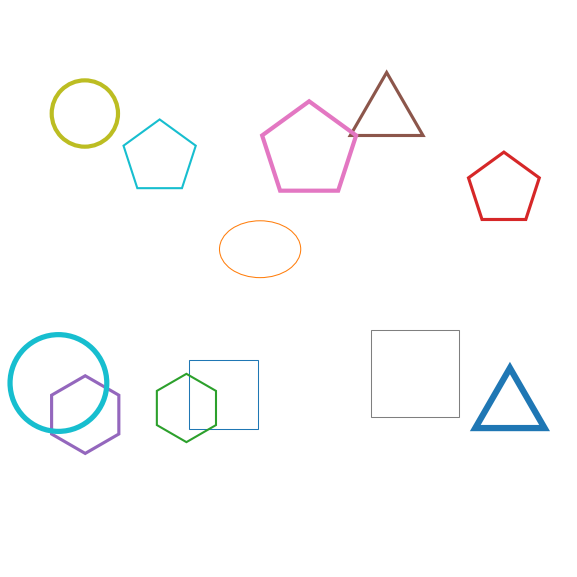[{"shape": "triangle", "thickness": 3, "radius": 0.35, "center": [0.883, 0.293]}, {"shape": "square", "thickness": 0.5, "radius": 0.3, "center": [0.386, 0.315]}, {"shape": "oval", "thickness": 0.5, "radius": 0.35, "center": [0.45, 0.568]}, {"shape": "hexagon", "thickness": 1, "radius": 0.3, "center": [0.323, 0.293]}, {"shape": "pentagon", "thickness": 1.5, "radius": 0.32, "center": [0.873, 0.671]}, {"shape": "hexagon", "thickness": 1.5, "radius": 0.34, "center": [0.148, 0.281]}, {"shape": "triangle", "thickness": 1.5, "radius": 0.36, "center": [0.67, 0.801]}, {"shape": "pentagon", "thickness": 2, "radius": 0.43, "center": [0.535, 0.738]}, {"shape": "square", "thickness": 0.5, "radius": 0.38, "center": [0.718, 0.352]}, {"shape": "circle", "thickness": 2, "radius": 0.29, "center": [0.147, 0.803]}, {"shape": "pentagon", "thickness": 1, "radius": 0.33, "center": [0.276, 0.727]}, {"shape": "circle", "thickness": 2.5, "radius": 0.42, "center": [0.101, 0.336]}]